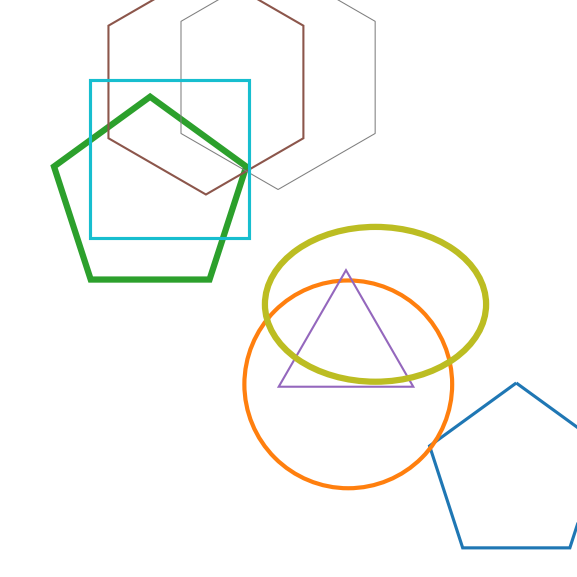[{"shape": "pentagon", "thickness": 1.5, "radius": 0.79, "center": [0.894, 0.178]}, {"shape": "circle", "thickness": 2, "radius": 0.9, "center": [0.603, 0.334]}, {"shape": "pentagon", "thickness": 3, "radius": 0.88, "center": [0.26, 0.657]}, {"shape": "triangle", "thickness": 1, "radius": 0.67, "center": [0.599, 0.397]}, {"shape": "hexagon", "thickness": 1, "radius": 0.97, "center": [0.357, 0.857]}, {"shape": "hexagon", "thickness": 0.5, "radius": 0.97, "center": [0.482, 0.865]}, {"shape": "oval", "thickness": 3, "radius": 0.96, "center": [0.65, 0.472]}, {"shape": "square", "thickness": 1.5, "radius": 0.69, "center": [0.294, 0.724]}]